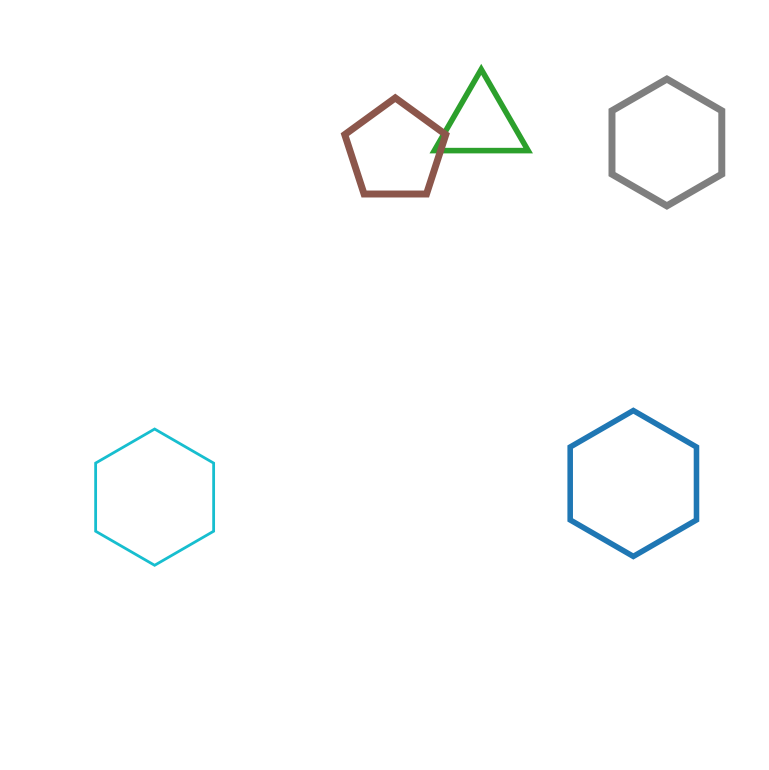[{"shape": "hexagon", "thickness": 2, "radius": 0.47, "center": [0.823, 0.372]}, {"shape": "triangle", "thickness": 2, "radius": 0.35, "center": [0.625, 0.84]}, {"shape": "pentagon", "thickness": 2.5, "radius": 0.34, "center": [0.513, 0.804]}, {"shape": "hexagon", "thickness": 2.5, "radius": 0.41, "center": [0.866, 0.815]}, {"shape": "hexagon", "thickness": 1, "radius": 0.44, "center": [0.201, 0.354]}]